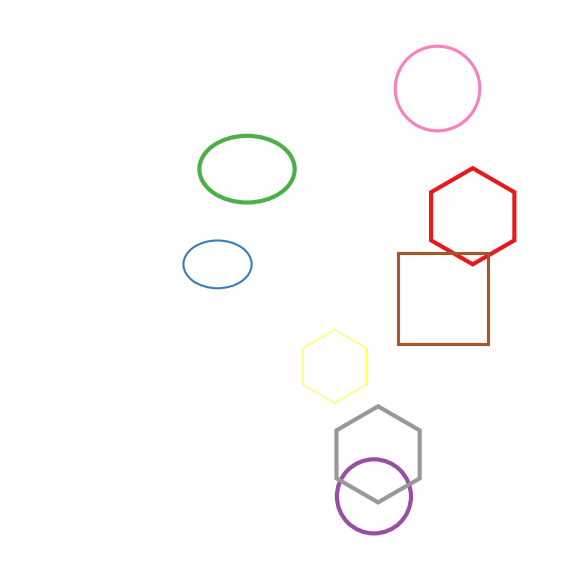[{"shape": "hexagon", "thickness": 2, "radius": 0.42, "center": [0.819, 0.625]}, {"shape": "oval", "thickness": 1, "radius": 0.3, "center": [0.377, 0.541]}, {"shape": "oval", "thickness": 2, "radius": 0.41, "center": [0.428, 0.706]}, {"shape": "circle", "thickness": 2, "radius": 0.32, "center": [0.648, 0.14]}, {"shape": "hexagon", "thickness": 0.5, "radius": 0.32, "center": [0.58, 0.365]}, {"shape": "square", "thickness": 1.5, "radius": 0.39, "center": [0.768, 0.482]}, {"shape": "circle", "thickness": 1.5, "radius": 0.37, "center": [0.758, 0.846]}, {"shape": "hexagon", "thickness": 2, "radius": 0.42, "center": [0.655, 0.212]}]